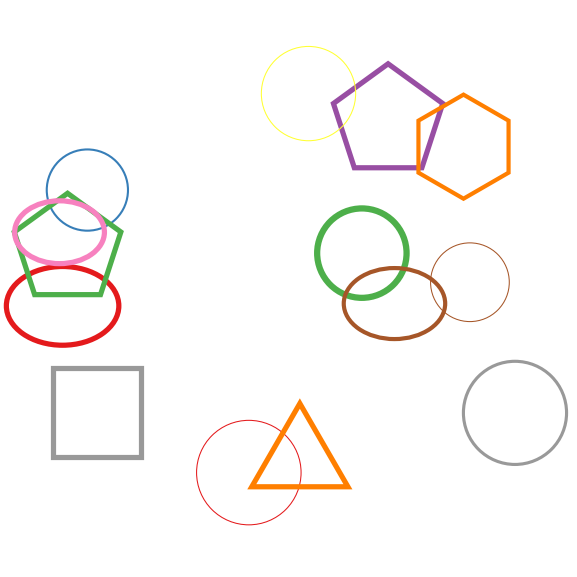[{"shape": "oval", "thickness": 2.5, "radius": 0.49, "center": [0.108, 0.47]}, {"shape": "circle", "thickness": 0.5, "radius": 0.45, "center": [0.431, 0.181]}, {"shape": "circle", "thickness": 1, "radius": 0.35, "center": [0.151, 0.67]}, {"shape": "circle", "thickness": 3, "radius": 0.39, "center": [0.627, 0.561]}, {"shape": "pentagon", "thickness": 2.5, "radius": 0.49, "center": [0.117, 0.567]}, {"shape": "pentagon", "thickness": 2.5, "radius": 0.5, "center": [0.672, 0.789]}, {"shape": "triangle", "thickness": 2.5, "radius": 0.48, "center": [0.519, 0.204]}, {"shape": "hexagon", "thickness": 2, "radius": 0.45, "center": [0.803, 0.745]}, {"shape": "circle", "thickness": 0.5, "radius": 0.41, "center": [0.534, 0.837]}, {"shape": "circle", "thickness": 0.5, "radius": 0.34, "center": [0.814, 0.51]}, {"shape": "oval", "thickness": 2, "radius": 0.44, "center": [0.683, 0.473]}, {"shape": "oval", "thickness": 2.5, "radius": 0.39, "center": [0.103, 0.597]}, {"shape": "circle", "thickness": 1.5, "radius": 0.45, "center": [0.892, 0.284]}, {"shape": "square", "thickness": 2.5, "radius": 0.38, "center": [0.168, 0.285]}]